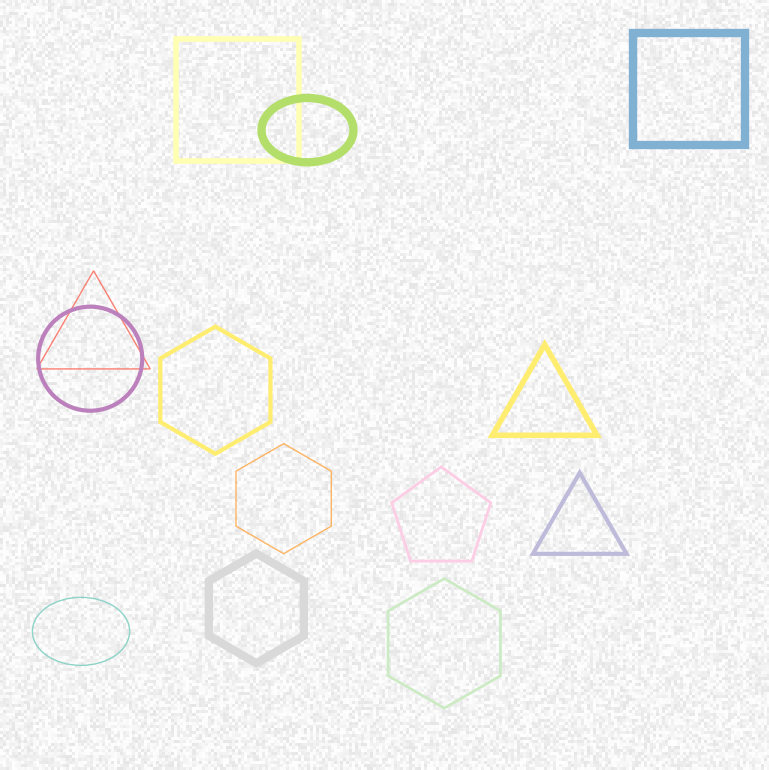[{"shape": "oval", "thickness": 0.5, "radius": 0.32, "center": [0.105, 0.18]}, {"shape": "square", "thickness": 2, "radius": 0.4, "center": [0.309, 0.87]}, {"shape": "triangle", "thickness": 1.5, "radius": 0.35, "center": [0.753, 0.316]}, {"shape": "triangle", "thickness": 0.5, "radius": 0.42, "center": [0.122, 0.563]}, {"shape": "square", "thickness": 3, "radius": 0.36, "center": [0.895, 0.885]}, {"shape": "hexagon", "thickness": 0.5, "radius": 0.36, "center": [0.368, 0.352]}, {"shape": "oval", "thickness": 3, "radius": 0.3, "center": [0.399, 0.831]}, {"shape": "pentagon", "thickness": 1, "radius": 0.34, "center": [0.573, 0.326]}, {"shape": "hexagon", "thickness": 3, "radius": 0.36, "center": [0.333, 0.21]}, {"shape": "circle", "thickness": 1.5, "radius": 0.34, "center": [0.117, 0.534]}, {"shape": "hexagon", "thickness": 1, "radius": 0.42, "center": [0.577, 0.164]}, {"shape": "triangle", "thickness": 2, "radius": 0.39, "center": [0.707, 0.474]}, {"shape": "hexagon", "thickness": 1.5, "radius": 0.41, "center": [0.28, 0.493]}]